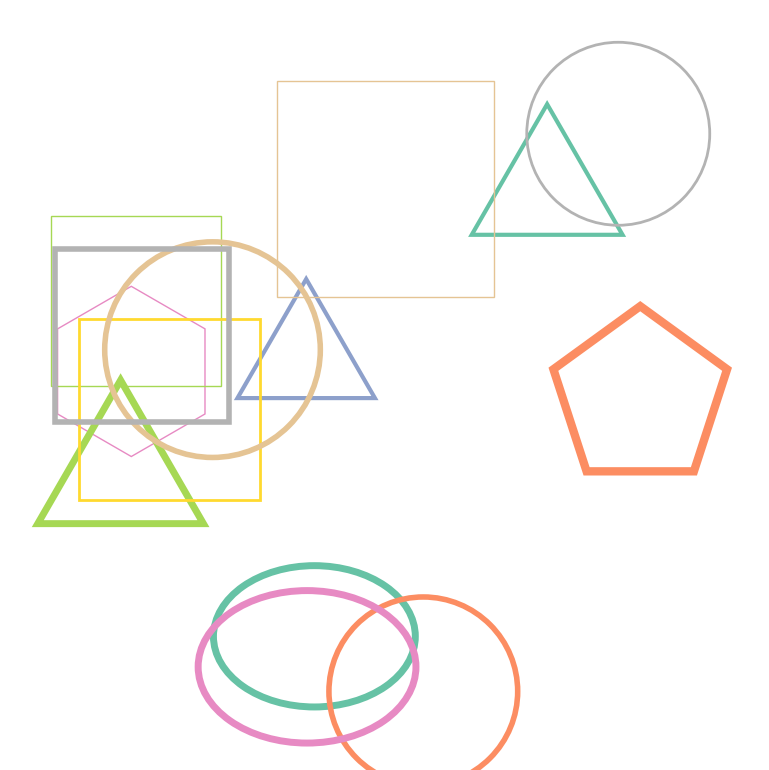[{"shape": "oval", "thickness": 2.5, "radius": 0.66, "center": [0.408, 0.174]}, {"shape": "triangle", "thickness": 1.5, "radius": 0.57, "center": [0.711, 0.752]}, {"shape": "circle", "thickness": 2, "radius": 0.61, "center": [0.55, 0.102]}, {"shape": "pentagon", "thickness": 3, "radius": 0.59, "center": [0.831, 0.484]}, {"shape": "triangle", "thickness": 1.5, "radius": 0.52, "center": [0.398, 0.535]}, {"shape": "oval", "thickness": 2.5, "radius": 0.71, "center": [0.399, 0.134]}, {"shape": "hexagon", "thickness": 0.5, "radius": 0.55, "center": [0.171, 0.518]}, {"shape": "triangle", "thickness": 2.5, "radius": 0.62, "center": [0.157, 0.382]}, {"shape": "square", "thickness": 0.5, "radius": 0.55, "center": [0.176, 0.609]}, {"shape": "square", "thickness": 1, "radius": 0.59, "center": [0.22, 0.468]}, {"shape": "circle", "thickness": 2, "radius": 0.7, "center": [0.276, 0.546]}, {"shape": "square", "thickness": 0.5, "radius": 0.7, "center": [0.501, 0.755]}, {"shape": "circle", "thickness": 1, "radius": 0.59, "center": [0.803, 0.826]}, {"shape": "square", "thickness": 2, "radius": 0.56, "center": [0.184, 0.564]}]